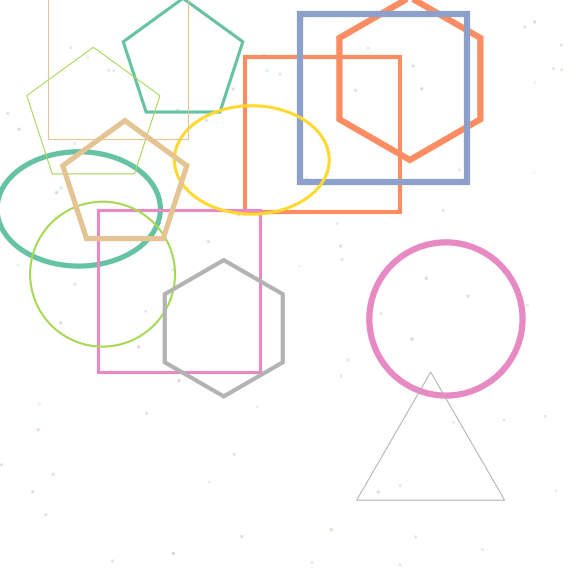[{"shape": "oval", "thickness": 2.5, "radius": 0.71, "center": [0.136, 0.637]}, {"shape": "pentagon", "thickness": 1.5, "radius": 0.54, "center": [0.317, 0.893]}, {"shape": "hexagon", "thickness": 3, "radius": 0.7, "center": [0.71, 0.863]}, {"shape": "square", "thickness": 2, "radius": 0.67, "center": [0.558, 0.766]}, {"shape": "square", "thickness": 3, "radius": 0.72, "center": [0.664, 0.83]}, {"shape": "circle", "thickness": 3, "radius": 0.66, "center": [0.772, 0.447]}, {"shape": "square", "thickness": 1.5, "radius": 0.7, "center": [0.309, 0.495]}, {"shape": "circle", "thickness": 1, "radius": 0.63, "center": [0.178, 0.524]}, {"shape": "pentagon", "thickness": 0.5, "radius": 0.61, "center": [0.162, 0.796]}, {"shape": "oval", "thickness": 1.5, "radius": 0.67, "center": [0.436, 0.722]}, {"shape": "pentagon", "thickness": 2.5, "radius": 0.56, "center": [0.216, 0.677]}, {"shape": "square", "thickness": 0.5, "radius": 0.61, "center": [0.205, 0.879]}, {"shape": "triangle", "thickness": 0.5, "radius": 0.74, "center": [0.746, 0.207]}, {"shape": "hexagon", "thickness": 2, "radius": 0.59, "center": [0.388, 0.431]}]